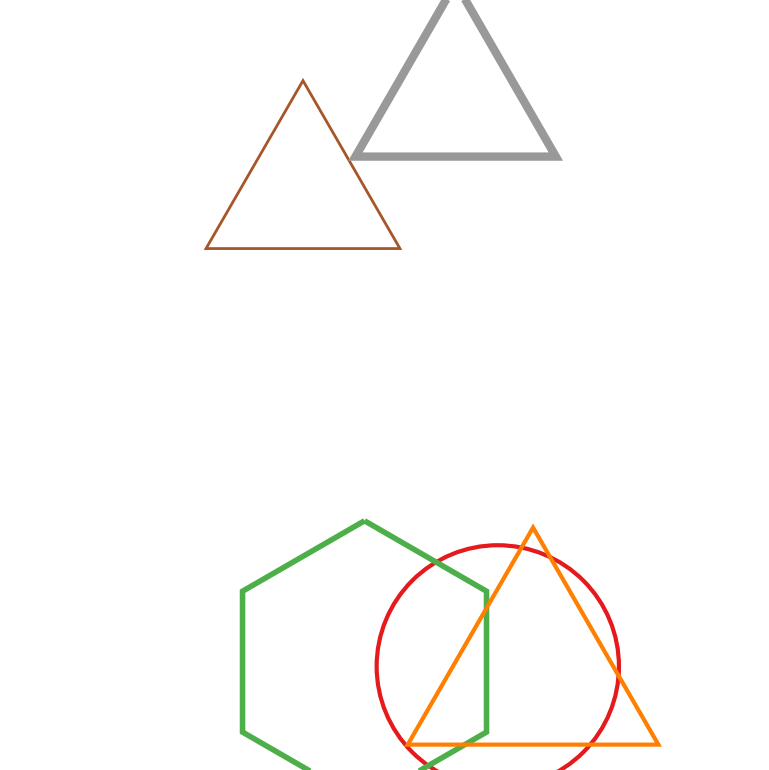[{"shape": "circle", "thickness": 1.5, "radius": 0.79, "center": [0.646, 0.135]}, {"shape": "hexagon", "thickness": 2, "radius": 0.91, "center": [0.473, 0.141]}, {"shape": "triangle", "thickness": 1.5, "radius": 0.94, "center": [0.692, 0.127]}, {"shape": "triangle", "thickness": 1, "radius": 0.73, "center": [0.393, 0.75]}, {"shape": "triangle", "thickness": 3, "radius": 0.75, "center": [0.592, 0.872]}]